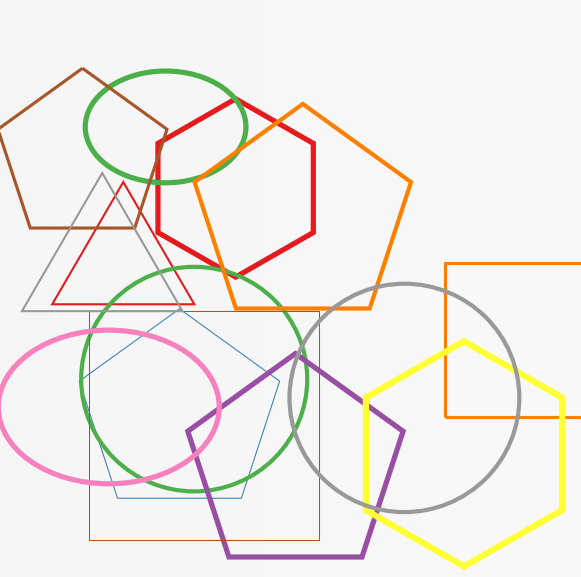[{"shape": "hexagon", "thickness": 2.5, "radius": 0.77, "center": [0.405, 0.674]}, {"shape": "triangle", "thickness": 1, "radius": 0.71, "center": [0.212, 0.543]}, {"shape": "pentagon", "thickness": 0.5, "radius": 0.91, "center": [0.309, 0.283]}, {"shape": "oval", "thickness": 2.5, "radius": 0.69, "center": [0.285, 0.779]}, {"shape": "circle", "thickness": 2, "radius": 0.97, "center": [0.334, 0.343]}, {"shape": "pentagon", "thickness": 2.5, "radius": 0.97, "center": [0.508, 0.192]}, {"shape": "pentagon", "thickness": 2, "radius": 0.98, "center": [0.521, 0.623]}, {"shape": "square", "thickness": 1.5, "radius": 0.67, "center": [0.899, 0.41]}, {"shape": "hexagon", "thickness": 3, "radius": 0.97, "center": [0.798, 0.213]}, {"shape": "square", "thickness": 0.5, "radius": 0.99, "center": [0.351, 0.263]}, {"shape": "pentagon", "thickness": 1.5, "radius": 0.76, "center": [0.142, 0.728]}, {"shape": "oval", "thickness": 2.5, "radius": 0.95, "center": [0.187, 0.294]}, {"shape": "circle", "thickness": 2, "radius": 0.99, "center": [0.696, 0.31]}, {"shape": "triangle", "thickness": 1, "radius": 0.8, "center": [0.176, 0.54]}]